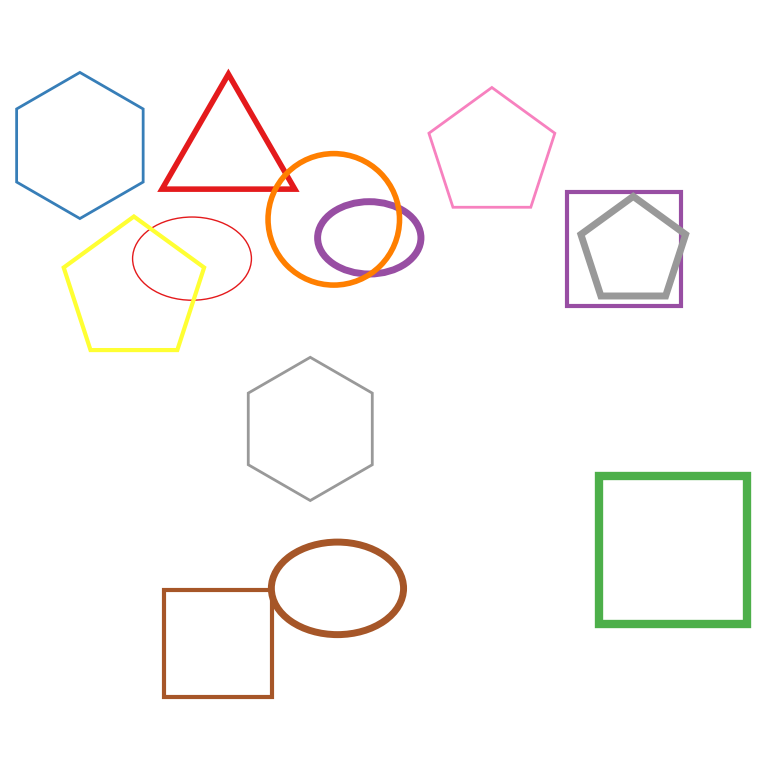[{"shape": "triangle", "thickness": 2, "radius": 0.5, "center": [0.297, 0.804]}, {"shape": "oval", "thickness": 0.5, "radius": 0.39, "center": [0.249, 0.664]}, {"shape": "hexagon", "thickness": 1, "radius": 0.47, "center": [0.104, 0.811]}, {"shape": "square", "thickness": 3, "radius": 0.48, "center": [0.874, 0.286]}, {"shape": "square", "thickness": 1.5, "radius": 0.37, "center": [0.81, 0.677]}, {"shape": "oval", "thickness": 2.5, "radius": 0.34, "center": [0.48, 0.691]}, {"shape": "circle", "thickness": 2, "radius": 0.43, "center": [0.433, 0.715]}, {"shape": "pentagon", "thickness": 1.5, "radius": 0.48, "center": [0.174, 0.623]}, {"shape": "oval", "thickness": 2.5, "radius": 0.43, "center": [0.438, 0.236]}, {"shape": "square", "thickness": 1.5, "radius": 0.35, "center": [0.283, 0.164]}, {"shape": "pentagon", "thickness": 1, "radius": 0.43, "center": [0.639, 0.8]}, {"shape": "pentagon", "thickness": 2.5, "radius": 0.36, "center": [0.822, 0.673]}, {"shape": "hexagon", "thickness": 1, "radius": 0.46, "center": [0.403, 0.443]}]